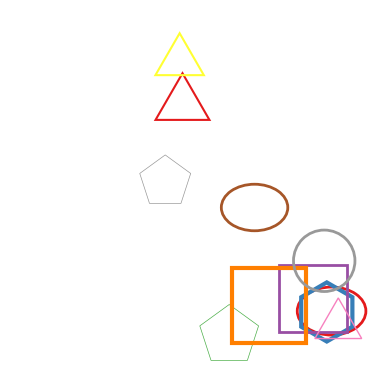[{"shape": "oval", "thickness": 2, "radius": 0.45, "center": [0.861, 0.192]}, {"shape": "triangle", "thickness": 1.5, "radius": 0.4, "center": [0.474, 0.729]}, {"shape": "hexagon", "thickness": 3, "radius": 0.38, "center": [0.849, 0.19]}, {"shape": "pentagon", "thickness": 0.5, "radius": 0.4, "center": [0.595, 0.129]}, {"shape": "square", "thickness": 2, "radius": 0.44, "center": [0.813, 0.225]}, {"shape": "square", "thickness": 3, "radius": 0.48, "center": [0.699, 0.207]}, {"shape": "triangle", "thickness": 1.5, "radius": 0.36, "center": [0.467, 0.841]}, {"shape": "oval", "thickness": 2, "radius": 0.43, "center": [0.661, 0.461]}, {"shape": "triangle", "thickness": 1, "radius": 0.35, "center": [0.879, 0.156]}, {"shape": "pentagon", "thickness": 0.5, "radius": 0.35, "center": [0.429, 0.528]}, {"shape": "circle", "thickness": 2, "radius": 0.4, "center": [0.842, 0.323]}]